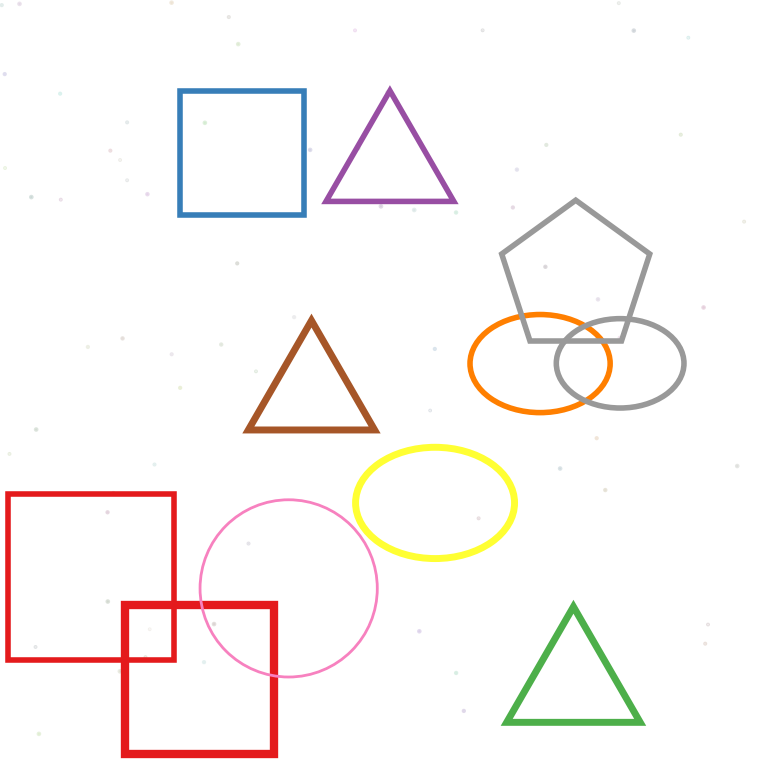[{"shape": "square", "thickness": 2, "radius": 0.54, "center": [0.118, 0.251]}, {"shape": "square", "thickness": 3, "radius": 0.48, "center": [0.259, 0.118]}, {"shape": "square", "thickness": 2, "radius": 0.4, "center": [0.315, 0.802]}, {"shape": "triangle", "thickness": 2.5, "radius": 0.5, "center": [0.745, 0.112]}, {"shape": "triangle", "thickness": 2, "radius": 0.48, "center": [0.506, 0.786]}, {"shape": "oval", "thickness": 2, "radius": 0.45, "center": [0.701, 0.528]}, {"shape": "oval", "thickness": 2.5, "radius": 0.52, "center": [0.565, 0.347]}, {"shape": "triangle", "thickness": 2.5, "radius": 0.47, "center": [0.405, 0.489]}, {"shape": "circle", "thickness": 1, "radius": 0.58, "center": [0.375, 0.236]}, {"shape": "oval", "thickness": 2, "radius": 0.41, "center": [0.805, 0.528]}, {"shape": "pentagon", "thickness": 2, "radius": 0.51, "center": [0.748, 0.639]}]